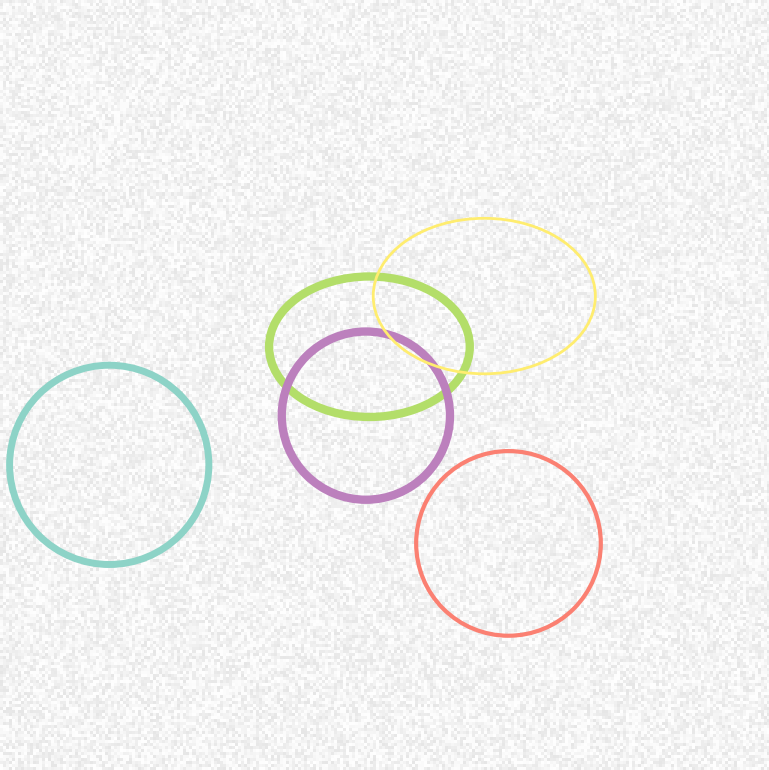[{"shape": "circle", "thickness": 2.5, "radius": 0.65, "center": [0.142, 0.396]}, {"shape": "circle", "thickness": 1.5, "radius": 0.6, "center": [0.66, 0.294]}, {"shape": "oval", "thickness": 3, "radius": 0.65, "center": [0.48, 0.55]}, {"shape": "circle", "thickness": 3, "radius": 0.55, "center": [0.475, 0.46]}, {"shape": "oval", "thickness": 1, "radius": 0.72, "center": [0.629, 0.616]}]